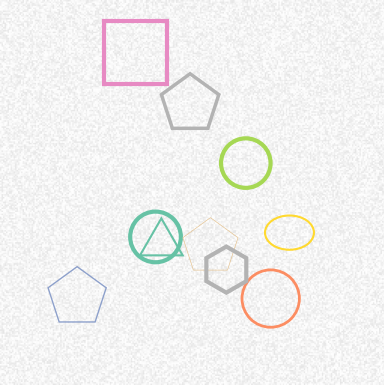[{"shape": "circle", "thickness": 3, "radius": 0.33, "center": [0.404, 0.385]}, {"shape": "triangle", "thickness": 1.5, "radius": 0.32, "center": [0.419, 0.369]}, {"shape": "circle", "thickness": 2, "radius": 0.37, "center": [0.703, 0.225]}, {"shape": "pentagon", "thickness": 1, "radius": 0.4, "center": [0.2, 0.228]}, {"shape": "square", "thickness": 3, "radius": 0.41, "center": [0.352, 0.863]}, {"shape": "circle", "thickness": 3, "radius": 0.32, "center": [0.638, 0.576]}, {"shape": "oval", "thickness": 1.5, "radius": 0.32, "center": [0.752, 0.396]}, {"shape": "pentagon", "thickness": 0.5, "radius": 0.38, "center": [0.547, 0.359]}, {"shape": "hexagon", "thickness": 3, "radius": 0.3, "center": [0.588, 0.3]}, {"shape": "pentagon", "thickness": 2.5, "radius": 0.39, "center": [0.494, 0.73]}]